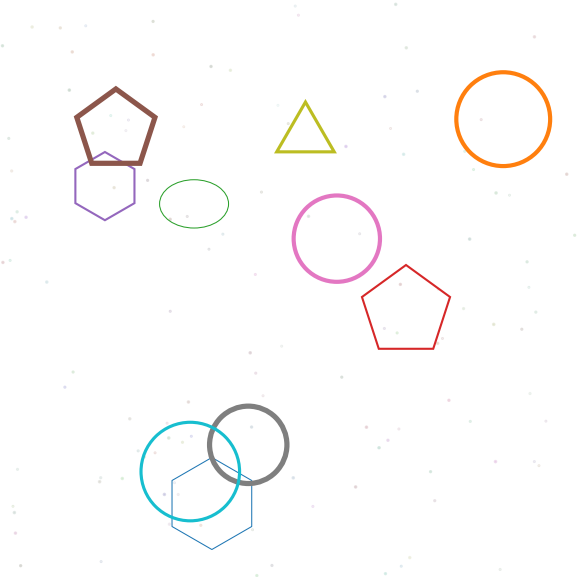[{"shape": "hexagon", "thickness": 0.5, "radius": 0.4, "center": [0.367, 0.127]}, {"shape": "circle", "thickness": 2, "radius": 0.41, "center": [0.871, 0.793]}, {"shape": "oval", "thickness": 0.5, "radius": 0.3, "center": [0.336, 0.646]}, {"shape": "pentagon", "thickness": 1, "radius": 0.4, "center": [0.703, 0.46]}, {"shape": "hexagon", "thickness": 1, "radius": 0.3, "center": [0.182, 0.677]}, {"shape": "pentagon", "thickness": 2.5, "radius": 0.36, "center": [0.201, 0.774]}, {"shape": "circle", "thickness": 2, "radius": 0.37, "center": [0.583, 0.586]}, {"shape": "circle", "thickness": 2.5, "radius": 0.33, "center": [0.43, 0.229]}, {"shape": "triangle", "thickness": 1.5, "radius": 0.29, "center": [0.529, 0.765]}, {"shape": "circle", "thickness": 1.5, "radius": 0.43, "center": [0.33, 0.183]}]